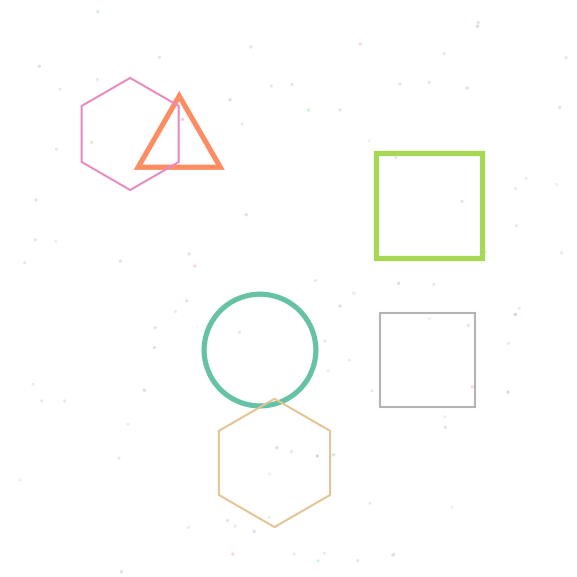[{"shape": "circle", "thickness": 2.5, "radius": 0.48, "center": [0.45, 0.393]}, {"shape": "triangle", "thickness": 2.5, "radius": 0.41, "center": [0.31, 0.751]}, {"shape": "hexagon", "thickness": 1, "radius": 0.49, "center": [0.225, 0.767]}, {"shape": "square", "thickness": 2.5, "radius": 0.46, "center": [0.743, 0.643]}, {"shape": "hexagon", "thickness": 1, "radius": 0.56, "center": [0.475, 0.198]}, {"shape": "square", "thickness": 1, "radius": 0.41, "center": [0.74, 0.376]}]